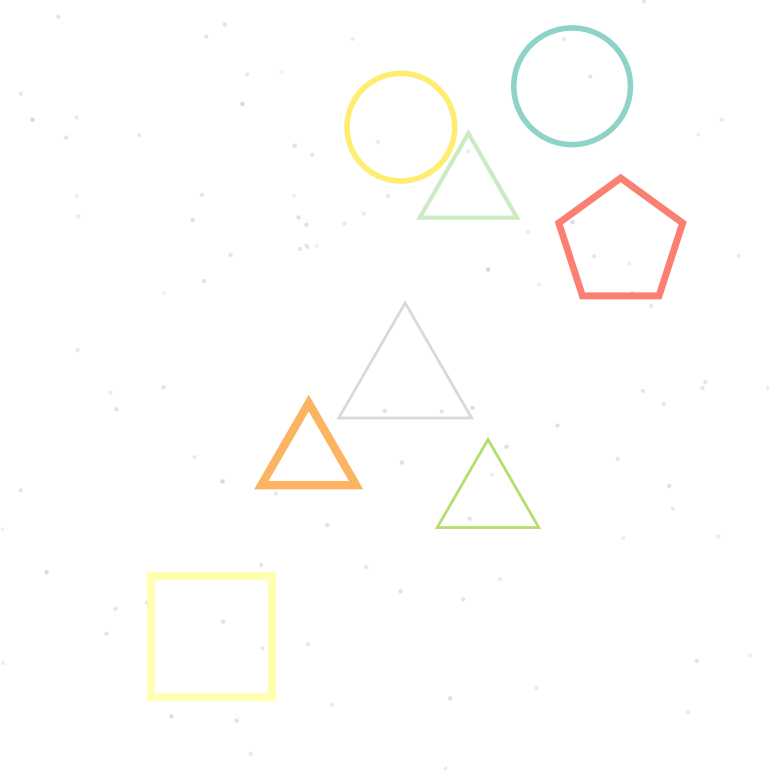[{"shape": "circle", "thickness": 2, "radius": 0.38, "center": [0.743, 0.888]}, {"shape": "square", "thickness": 3, "radius": 0.39, "center": [0.275, 0.173]}, {"shape": "pentagon", "thickness": 2.5, "radius": 0.42, "center": [0.806, 0.684]}, {"shape": "triangle", "thickness": 3, "radius": 0.36, "center": [0.401, 0.405]}, {"shape": "triangle", "thickness": 1, "radius": 0.38, "center": [0.634, 0.353]}, {"shape": "triangle", "thickness": 1, "radius": 0.5, "center": [0.526, 0.507]}, {"shape": "triangle", "thickness": 1.5, "radius": 0.36, "center": [0.608, 0.754]}, {"shape": "circle", "thickness": 2, "radius": 0.35, "center": [0.521, 0.835]}]